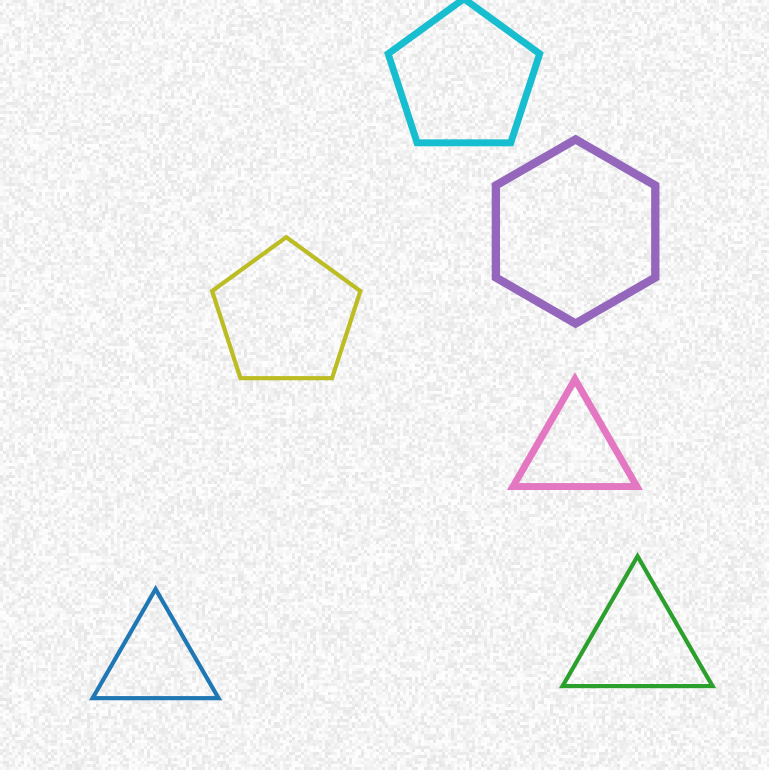[{"shape": "triangle", "thickness": 1.5, "radius": 0.47, "center": [0.202, 0.141]}, {"shape": "triangle", "thickness": 1.5, "radius": 0.56, "center": [0.828, 0.165]}, {"shape": "hexagon", "thickness": 3, "radius": 0.6, "center": [0.748, 0.699]}, {"shape": "triangle", "thickness": 2.5, "radius": 0.46, "center": [0.747, 0.415]}, {"shape": "pentagon", "thickness": 1.5, "radius": 0.51, "center": [0.372, 0.591]}, {"shape": "pentagon", "thickness": 2.5, "radius": 0.52, "center": [0.603, 0.898]}]